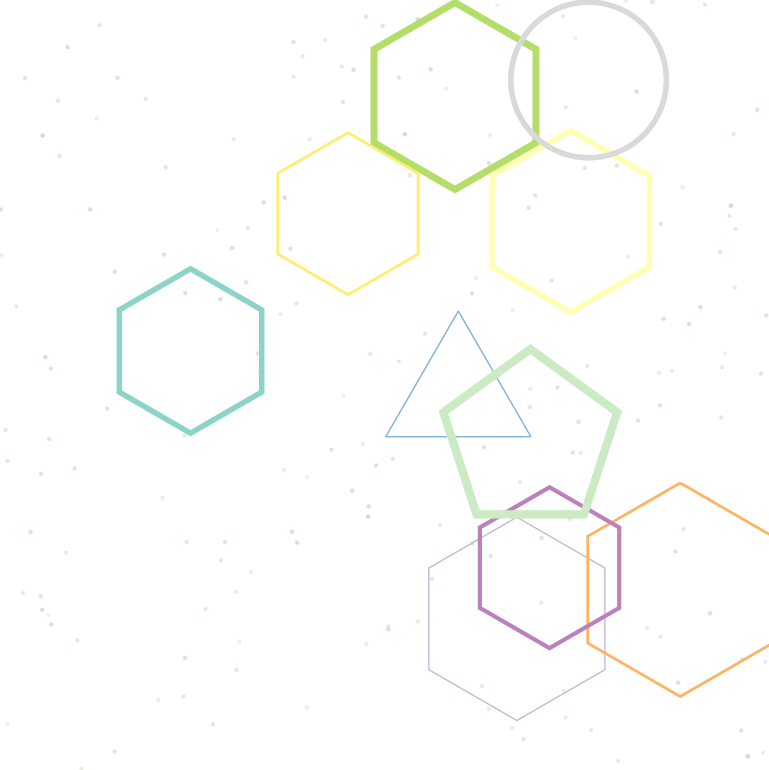[{"shape": "hexagon", "thickness": 2, "radius": 0.53, "center": [0.247, 0.544]}, {"shape": "hexagon", "thickness": 2, "radius": 0.59, "center": [0.741, 0.712]}, {"shape": "hexagon", "thickness": 0.5, "radius": 0.66, "center": [0.671, 0.196]}, {"shape": "triangle", "thickness": 0.5, "radius": 0.54, "center": [0.595, 0.487]}, {"shape": "hexagon", "thickness": 1, "radius": 0.69, "center": [0.883, 0.234]}, {"shape": "hexagon", "thickness": 2.5, "radius": 0.61, "center": [0.591, 0.875]}, {"shape": "circle", "thickness": 2, "radius": 0.51, "center": [0.764, 0.896]}, {"shape": "hexagon", "thickness": 1.5, "radius": 0.52, "center": [0.714, 0.263]}, {"shape": "pentagon", "thickness": 3, "radius": 0.59, "center": [0.689, 0.428]}, {"shape": "hexagon", "thickness": 1, "radius": 0.53, "center": [0.452, 0.722]}]